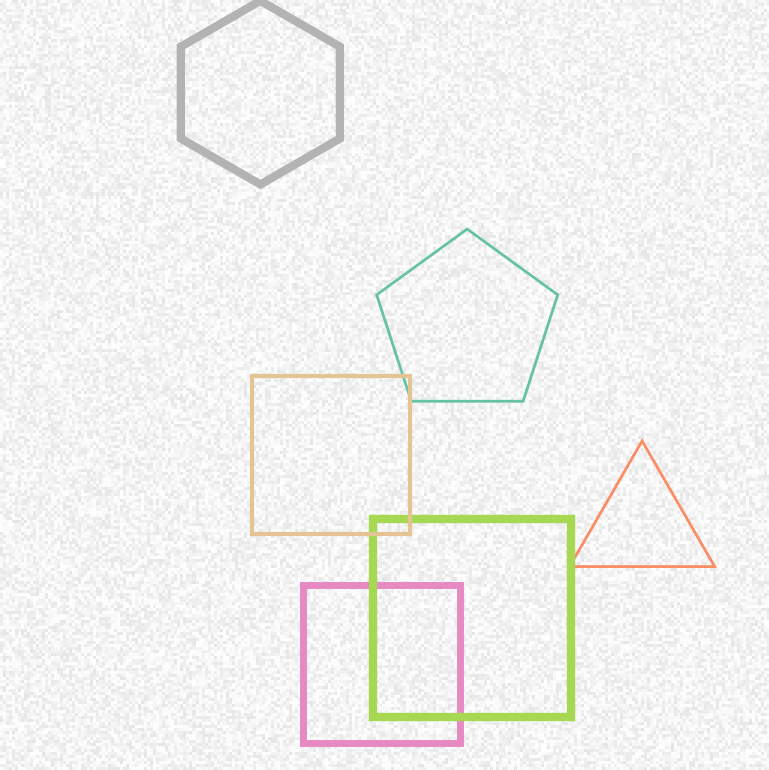[{"shape": "pentagon", "thickness": 1, "radius": 0.62, "center": [0.607, 0.579]}, {"shape": "triangle", "thickness": 1, "radius": 0.54, "center": [0.834, 0.319]}, {"shape": "square", "thickness": 2.5, "radius": 0.51, "center": [0.495, 0.137]}, {"shape": "square", "thickness": 3, "radius": 0.64, "center": [0.613, 0.197]}, {"shape": "square", "thickness": 1.5, "radius": 0.51, "center": [0.43, 0.409]}, {"shape": "hexagon", "thickness": 3, "radius": 0.6, "center": [0.338, 0.88]}]